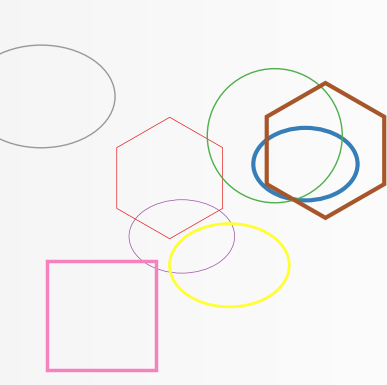[{"shape": "hexagon", "thickness": 0.5, "radius": 0.79, "center": [0.438, 0.538]}, {"shape": "oval", "thickness": 3, "radius": 0.67, "center": [0.788, 0.574]}, {"shape": "circle", "thickness": 1, "radius": 0.87, "center": [0.709, 0.647]}, {"shape": "oval", "thickness": 0.5, "radius": 0.68, "center": [0.469, 0.386]}, {"shape": "oval", "thickness": 2, "radius": 0.77, "center": [0.592, 0.311]}, {"shape": "hexagon", "thickness": 3, "radius": 0.88, "center": [0.84, 0.609]}, {"shape": "square", "thickness": 2.5, "radius": 0.7, "center": [0.263, 0.18]}, {"shape": "oval", "thickness": 1, "radius": 0.95, "center": [0.106, 0.749]}]